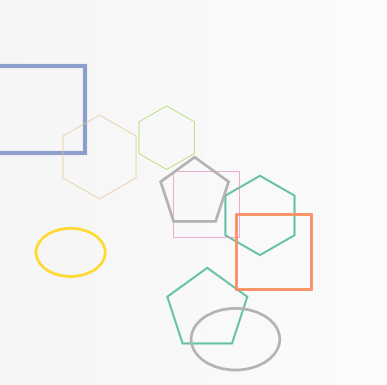[{"shape": "pentagon", "thickness": 1.5, "radius": 0.54, "center": [0.535, 0.196]}, {"shape": "hexagon", "thickness": 1.5, "radius": 0.52, "center": [0.671, 0.44]}, {"shape": "square", "thickness": 2, "radius": 0.48, "center": [0.706, 0.347]}, {"shape": "square", "thickness": 3, "radius": 0.57, "center": [0.105, 0.715]}, {"shape": "square", "thickness": 0.5, "radius": 0.43, "center": [0.532, 0.471]}, {"shape": "hexagon", "thickness": 0.5, "radius": 0.41, "center": [0.43, 0.642]}, {"shape": "oval", "thickness": 2, "radius": 0.45, "center": [0.182, 0.344]}, {"shape": "hexagon", "thickness": 0.5, "radius": 0.54, "center": [0.257, 0.592]}, {"shape": "oval", "thickness": 2, "radius": 0.57, "center": [0.608, 0.119]}, {"shape": "pentagon", "thickness": 2, "radius": 0.46, "center": [0.502, 0.499]}]